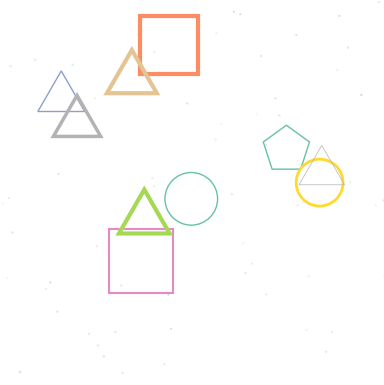[{"shape": "circle", "thickness": 1, "radius": 0.34, "center": [0.497, 0.484]}, {"shape": "pentagon", "thickness": 1, "radius": 0.32, "center": [0.744, 0.612]}, {"shape": "square", "thickness": 3, "radius": 0.38, "center": [0.44, 0.884]}, {"shape": "triangle", "thickness": 1, "radius": 0.35, "center": [0.159, 0.746]}, {"shape": "square", "thickness": 1.5, "radius": 0.42, "center": [0.367, 0.323]}, {"shape": "triangle", "thickness": 3, "radius": 0.38, "center": [0.375, 0.432]}, {"shape": "circle", "thickness": 2, "radius": 0.3, "center": [0.83, 0.526]}, {"shape": "triangle", "thickness": 3, "radius": 0.37, "center": [0.342, 0.795]}, {"shape": "triangle", "thickness": 2.5, "radius": 0.35, "center": [0.2, 0.681]}, {"shape": "triangle", "thickness": 0.5, "radius": 0.34, "center": [0.836, 0.554]}]